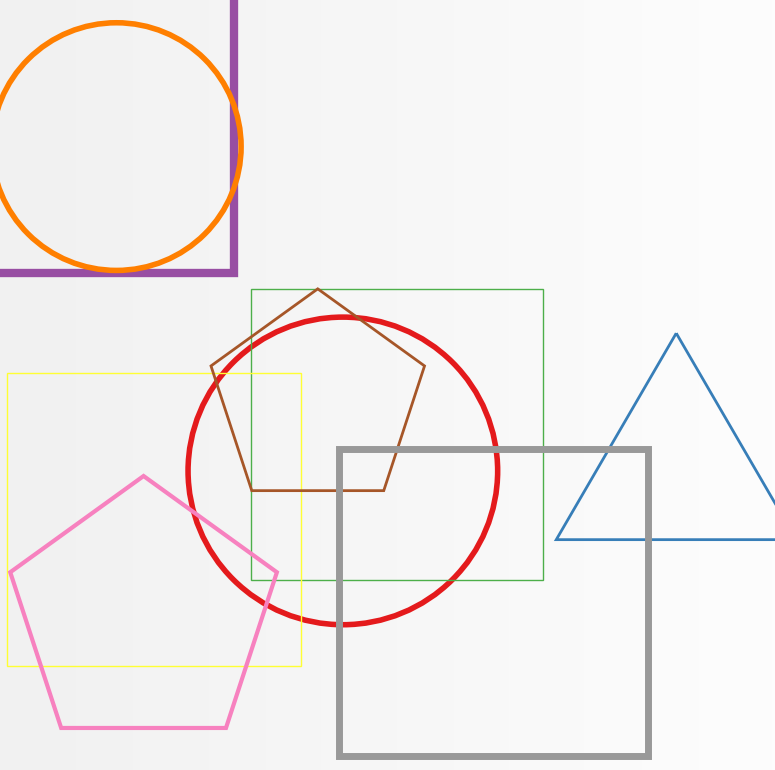[{"shape": "circle", "thickness": 2, "radius": 1.0, "center": [0.442, 0.388]}, {"shape": "triangle", "thickness": 1, "radius": 0.89, "center": [0.873, 0.389]}, {"shape": "square", "thickness": 0.5, "radius": 0.94, "center": [0.513, 0.436]}, {"shape": "square", "thickness": 3, "radius": 0.97, "center": [0.108, 0.839]}, {"shape": "circle", "thickness": 2, "radius": 0.8, "center": [0.15, 0.81]}, {"shape": "square", "thickness": 0.5, "radius": 0.95, "center": [0.199, 0.325]}, {"shape": "pentagon", "thickness": 1, "radius": 0.72, "center": [0.41, 0.48]}, {"shape": "pentagon", "thickness": 1.5, "radius": 0.9, "center": [0.185, 0.201]}, {"shape": "square", "thickness": 2.5, "radius": 1.0, "center": [0.637, 0.218]}]